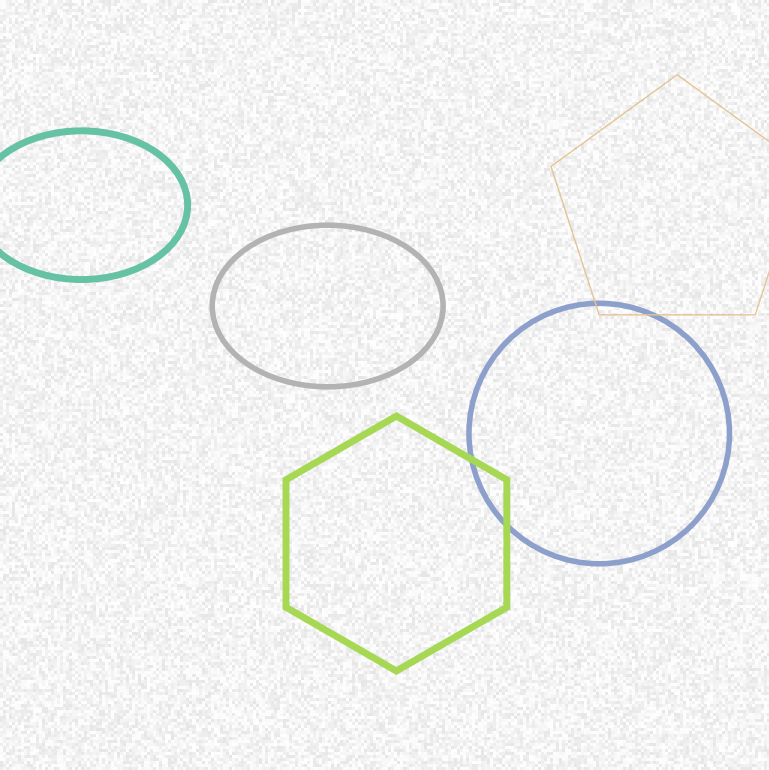[{"shape": "oval", "thickness": 2.5, "radius": 0.69, "center": [0.106, 0.734]}, {"shape": "circle", "thickness": 2, "radius": 0.85, "center": [0.778, 0.437]}, {"shape": "hexagon", "thickness": 2.5, "radius": 0.83, "center": [0.515, 0.294]}, {"shape": "pentagon", "thickness": 0.5, "radius": 0.86, "center": [0.879, 0.731]}, {"shape": "oval", "thickness": 2, "radius": 0.75, "center": [0.426, 0.603]}]